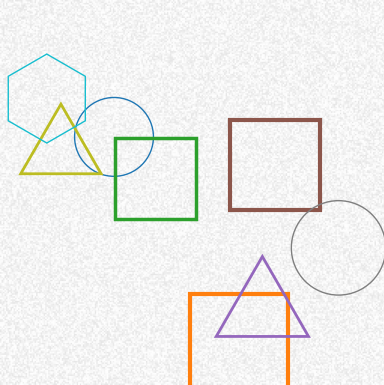[{"shape": "circle", "thickness": 1, "radius": 0.51, "center": [0.296, 0.644]}, {"shape": "square", "thickness": 3, "radius": 0.63, "center": [0.621, 0.109]}, {"shape": "square", "thickness": 2.5, "radius": 0.53, "center": [0.404, 0.537]}, {"shape": "triangle", "thickness": 2, "radius": 0.69, "center": [0.681, 0.195]}, {"shape": "square", "thickness": 3, "radius": 0.59, "center": [0.714, 0.571]}, {"shape": "circle", "thickness": 1, "radius": 0.61, "center": [0.879, 0.356]}, {"shape": "triangle", "thickness": 2, "radius": 0.6, "center": [0.158, 0.609]}, {"shape": "hexagon", "thickness": 1, "radius": 0.58, "center": [0.122, 0.744]}]